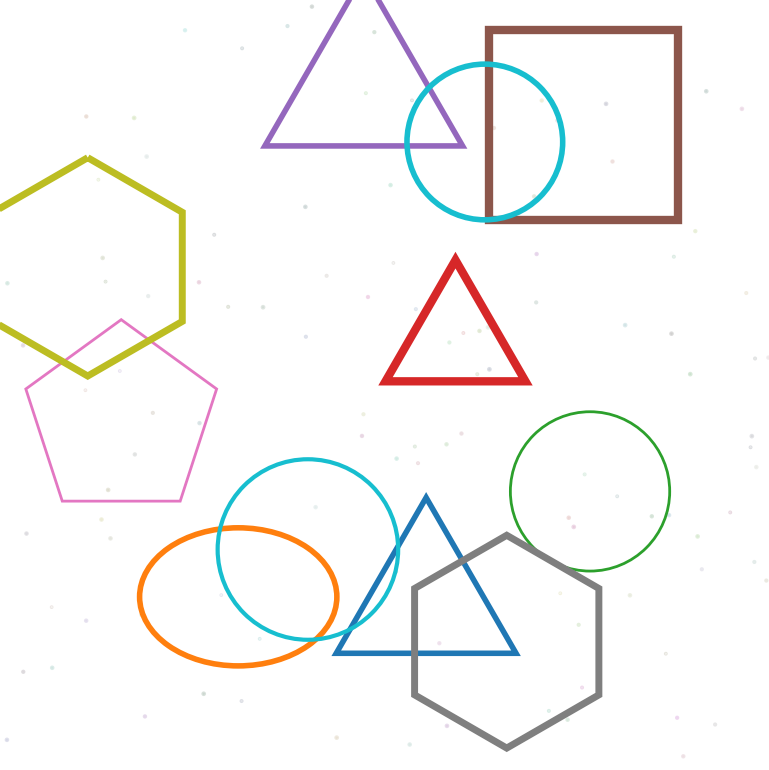[{"shape": "triangle", "thickness": 2, "radius": 0.67, "center": [0.553, 0.219]}, {"shape": "oval", "thickness": 2, "radius": 0.64, "center": [0.309, 0.225]}, {"shape": "circle", "thickness": 1, "radius": 0.52, "center": [0.766, 0.362]}, {"shape": "triangle", "thickness": 3, "radius": 0.52, "center": [0.592, 0.557]}, {"shape": "triangle", "thickness": 2, "radius": 0.74, "center": [0.472, 0.885]}, {"shape": "square", "thickness": 3, "radius": 0.62, "center": [0.758, 0.838]}, {"shape": "pentagon", "thickness": 1, "radius": 0.65, "center": [0.157, 0.455]}, {"shape": "hexagon", "thickness": 2.5, "radius": 0.69, "center": [0.658, 0.167]}, {"shape": "hexagon", "thickness": 2.5, "radius": 0.71, "center": [0.114, 0.653]}, {"shape": "circle", "thickness": 2, "radius": 0.51, "center": [0.63, 0.816]}, {"shape": "circle", "thickness": 1.5, "radius": 0.59, "center": [0.4, 0.286]}]